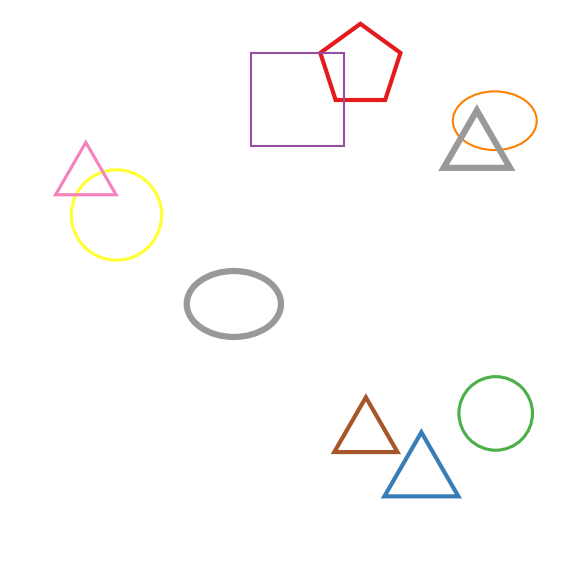[{"shape": "pentagon", "thickness": 2, "radius": 0.36, "center": [0.624, 0.885]}, {"shape": "triangle", "thickness": 2, "radius": 0.37, "center": [0.73, 0.177]}, {"shape": "circle", "thickness": 1.5, "radius": 0.32, "center": [0.858, 0.283]}, {"shape": "square", "thickness": 1, "radius": 0.4, "center": [0.516, 0.827]}, {"shape": "oval", "thickness": 1, "radius": 0.36, "center": [0.857, 0.79]}, {"shape": "circle", "thickness": 1.5, "radius": 0.39, "center": [0.202, 0.627]}, {"shape": "triangle", "thickness": 2, "radius": 0.32, "center": [0.634, 0.248]}, {"shape": "triangle", "thickness": 1.5, "radius": 0.3, "center": [0.149, 0.692]}, {"shape": "oval", "thickness": 3, "radius": 0.41, "center": [0.405, 0.473]}, {"shape": "triangle", "thickness": 3, "radius": 0.33, "center": [0.826, 0.742]}]